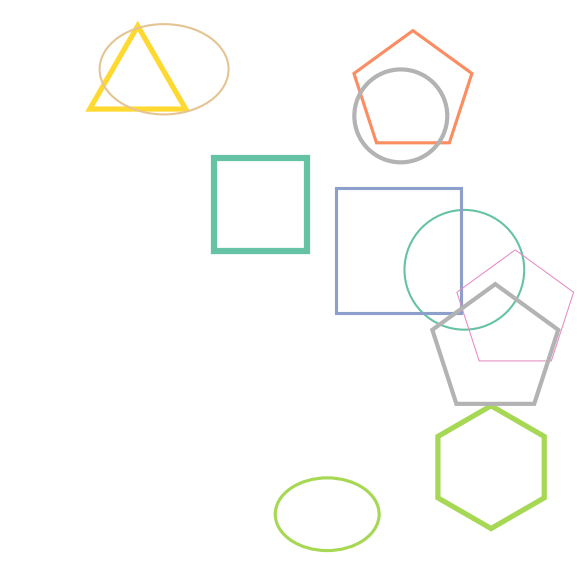[{"shape": "circle", "thickness": 1, "radius": 0.52, "center": [0.804, 0.532]}, {"shape": "square", "thickness": 3, "radius": 0.4, "center": [0.451, 0.645]}, {"shape": "pentagon", "thickness": 1.5, "radius": 0.54, "center": [0.715, 0.839]}, {"shape": "square", "thickness": 1.5, "radius": 0.54, "center": [0.69, 0.565]}, {"shape": "pentagon", "thickness": 0.5, "radius": 0.53, "center": [0.892, 0.46]}, {"shape": "oval", "thickness": 1.5, "radius": 0.45, "center": [0.567, 0.109]}, {"shape": "hexagon", "thickness": 2.5, "radius": 0.53, "center": [0.85, 0.19]}, {"shape": "triangle", "thickness": 2.5, "radius": 0.48, "center": [0.238, 0.858]}, {"shape": "oval", "thickness": 1, "radius": 0.56, "center": [0.284, 0.879]}, {"shape": "pentagon", "thickness": 2, "radius": 0.57, "center": [0.858, 0.393]}, {"shape": "circle", "thickness": 2, "radius": 0.4, "center": [0.694, 0.798]}]